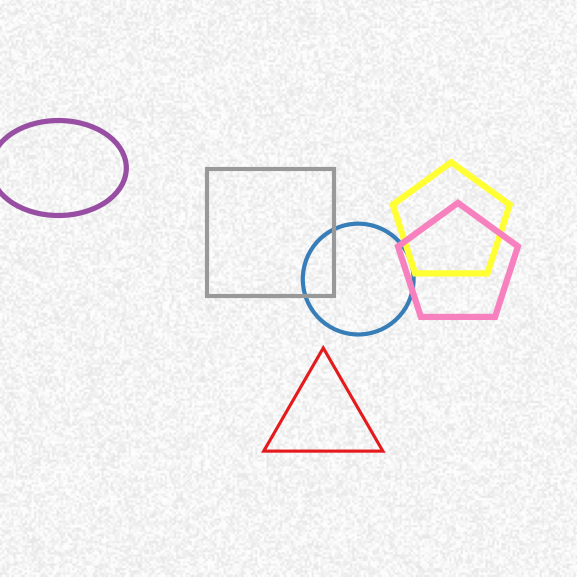[{"shape": "triangle", "thickness": 1.5, "radius": 0.6, "center": [0.56, 0.278]}, {"shape": "circle", "thickness": 2, "radius": 0.48, "center": [0.62, 0.516]}, {"shape": "oval", "thickness": 2.5, "radius": 0.59, "center": [0.101, 0.708]}, {"shape": "pentagon", "thickness": 3, "radius": 0.53, "center": [0.781, 0.612]}, {"shape": "pentagon", "thickness": 3, "radius": 0.55, "center": [0.793, 0.539]}, {"shape": "square", "thickness": 2, "radius": 0.55, "center": [0.468, 0.596]}]